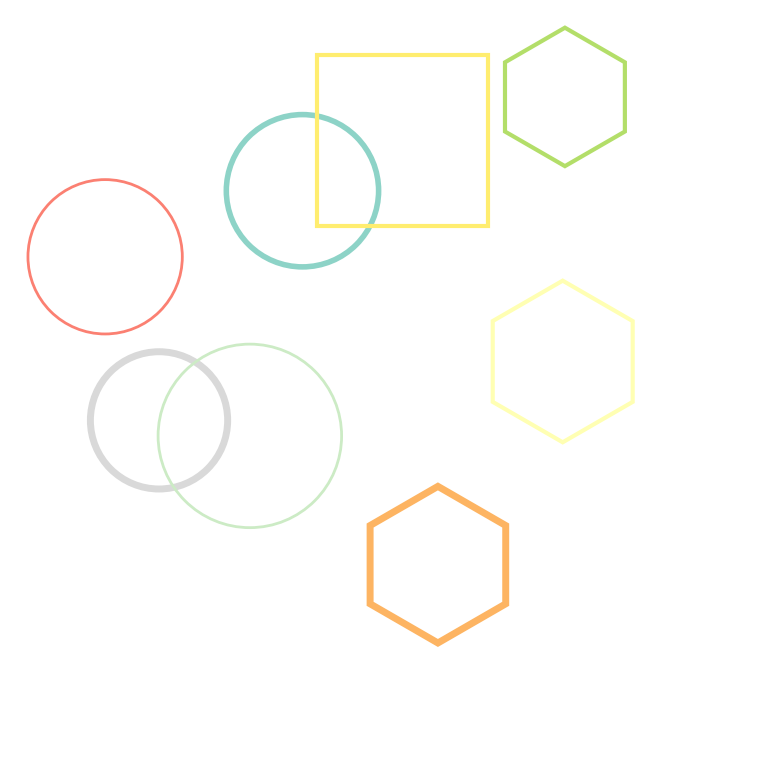[{"shape": "circle", "thickness": 2, "radius": 0.49, "center": [0.393, 0.752]}, {"shape": "hexagon", "thickness": 1.5, "radius": 0.52, "center": [0.731, 0.531]}, {"shape": "circle", "thickness": 1, "radius": 0.5, "center": [0.137, 0.667]}, {"shape": "hexagon", "thickness": 2.5, "radius": 0.51, "center": [0.569, 0.267]}, {"shape": "hexagon", "thickness": 1.5, "radius": 0.45, "center": [0.734, 0.874]}, {"shape": "circle", "thickness": 2.5, "radius": 0.45, "center": [0.207, 0.454]}, {"shape": "circle", "thickness": 1, "radius": 0.6, "center": [0.324, 0.434]}, {"shape": "square", "thickness": 1.5, "radius": 0.56, "center": [0.523, 0.817]}]